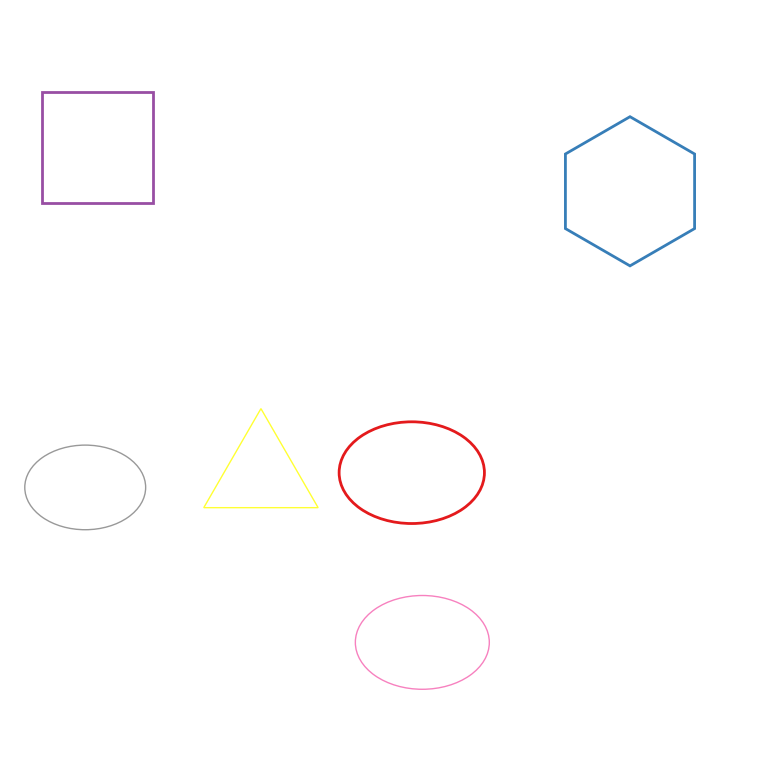[{"shape": "oval", "thickness": 1, "radius": 0.47, "center": [0.535, 0.386]}, {"shape": "hexagon", "thickness": 1, "radius": 0.48, "center": [0.818, 0.752]}, {"shape": "square", "thickness": 1, "radius": 0.36, "center": [0.127, 0.808]}, {"shape": "triangle", "thickness": 0.5, "radius": 0.43, "center": [0.339, 0.384]}, {"shape": "oval", "thickness": 0.5, "radius": 0.43, "center": [0.548, 0.166]}, {"shape": "oval", "thickness": 0.5, "radius": 0.39, "center": [0.111, 0.367]}]